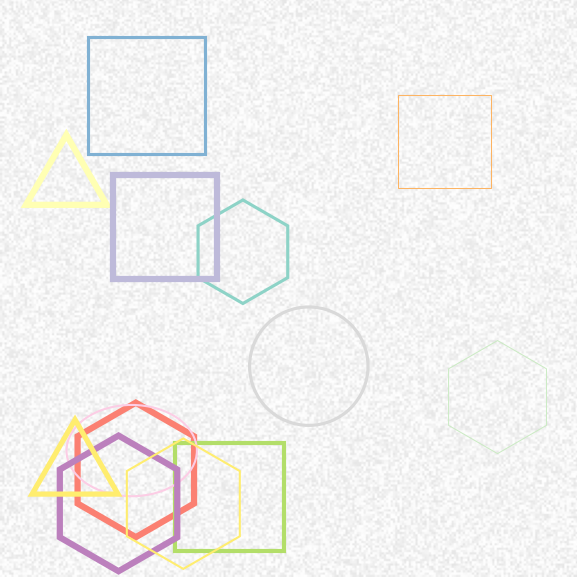[{"shape": "hexagon", "thickness": 1.5, "radius": 0.45, "center": [0.421, 0.563]}, {"shape": "triangle", "thickness": 3, "radius": 0.4, "center": [0.115, 0.685]}, {"shape": "square", "thickness": 3, "radius": 0.45, "center": [0.286, 0.605]}, {"shape": "hexagon", "thickness": 3, "radius": 0.58, "center": [0.235, 0.185]}, {"shape": "square", "thickness": 1.5, "radius": 0.51, "center": [0.254, 0.834]}, {"shape": "square", "thickness": 0.5, "radius": 0.4, "center": [0.77, 0.754]}, {"shape": "square", "thickness": 2, "radius": 0.47, "center": [0.398, 0.139]}, {"shape": "oval", "thickness": 1, "radius": 0.56, "center": [0.228, 0.219]}, {"shape": "circle", "thickness": 1.5, "radius": 0.51, "center": [0.535, 0.365]}, {"shape": "hexagon", "thickness": 3, "radius": 0.59, "center": [0.205, 0.127]}, {"shape": "hexagon", "thickness": 0.5, "radius": 0.49, "center": [0.862, 0.312]}, {"shape": "hexagon", "thickness": 1, "radius": 0.56, "center": [0.317, 0.127]}, {"shape": "triangle", "thickness": 2.5, "radius": 0.43, "center": [0.13, 0.187]}]